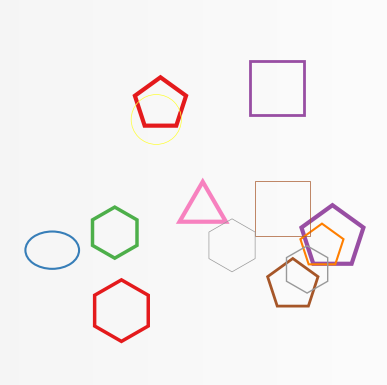[{"shape": "pentagon", "thickness": 3, "radius": 0.35, "center": [0.414, 0.73]}, {"shape": "hexagon", "thickness": 2.5, "radius": 0.4, "center": [0.313, 0.193]}, {"shape": "oval", "thickness": 1.5, "radius": 0.35, "center": [0.135, 0.35]}, {"shape": "hexagon", "thickness": 2.5, "radius": 0.33, "center": [0.296, 0.396]}, {"shape": "square", "thickness": 2, "radius": 0.35, "center": [0.716, 0.771]}, {"shape": "pentagon", "thickness": 3, "radius": 0.42, "center": [0.858, 0.383]}, {"shape": "pentagon", "thickness": 1.5, "radius": 0.29, "center": [0.831, 0.361]}, {"shape": "circle", "thickness": 0.5, "radius": 0.32, "center": [0.403, 0.69]}, {"shape": "pentagon", "thickness": 2, "radius": 0.34, "center": [0.756, 0.26]}, {"shape": "square", "thickness": 0.5, "radius": 0.36, "center": [0.729, 0.457]}, {"shape": "triangle", "thickness": 3, "radius": 0.35, "center": [0.523, 0.459]}, {"shape": "hexagon", "thickness": 1, "radius": 0.31, "center": [0.792, 0.3]}, {"shape": "hexagon", "thickness": 0.5, "radius": 0.34, "center": [0.599, 0.363]}]